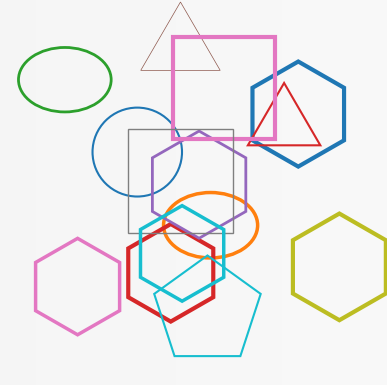[{"shape": "hexagon", "thickness": 3, "radius": 0.68, "center": [0.77, 0.704]}, {"shape": "circle", "thickness": 1.5, "radius": 0.58, "center": [0.354, 0.605]}, {"shape": "oval", "thickness": 2.5, "radius": 0.61, "center": [0.543, 0.415]}, {"shape": "oval", "thickness": 2, "radius": 0.6, "center": [0.167, 0.793]}, {"shape": "hexagon", "thickness": 3, "radius": 0.63, "center": [0.441, 0.291]}, {"shape": "triangle", "thickness": 1.5, "radius": 0.54, "center": [0.733, 0.677]}, {"shape": "hexagon", "thickness": 2, "radius": 0.7, "center": [0.514, 0.52]}, {"shape": "triangle", "thickness": 0.5, "radius": 0.59, "center": [0.466, 0.876]}, {"shape": "square", "thickness": 3, "radius": 0.66, "center": [0.578, 0.77]}, {"shape": "hexagon", "thickness": 2.5, "radius": 0.63, "center": [0.2, 0.256]}, {"shape": "square", "thickness": 1, "radius": 0.68, "center": [0.465, 0.529]}, {"shape": "hexagon", "thickness": 3, "radius": 0.69, "center": [0.876, 0.307]}, {"shape": "pentagon", "thickness": 1.5, "radius": 0.72, "center": [0.535, 0.192]}, {"shape": "hexagon", "thickness": 2.5, "radius": 0.62, "center": [0.47, 0.342]}]